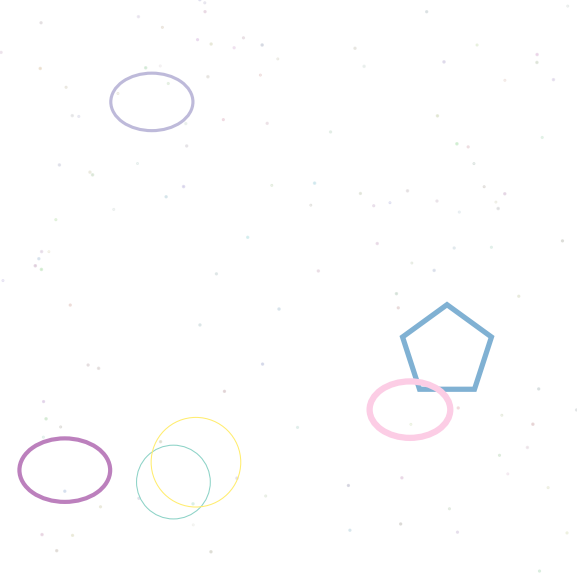[{"shape": "circle", "thickness": 0.5, "radius": 0.32, "center": [0.3, 0.164]}, {"shape": "oval", "thickness": 1.5, "radius": 0.36, "center": [0.263, 0.823]}, {"shape": "pentagon", "thickness": 2.5, "radius": 0.4, "center": [0.774, 0.391]}, {"shape": "oval", "thickness": 3, "radius": 0.35, "center": [0.71, 0.29]}, {"shape": "oval", "thickness": 2, "radius": 0.39, "center": [0.112, 0.185]}, {"shape": "circle", "thickness": 0.5, "radius": 0.39, "center": [0.339, 0.199]}]